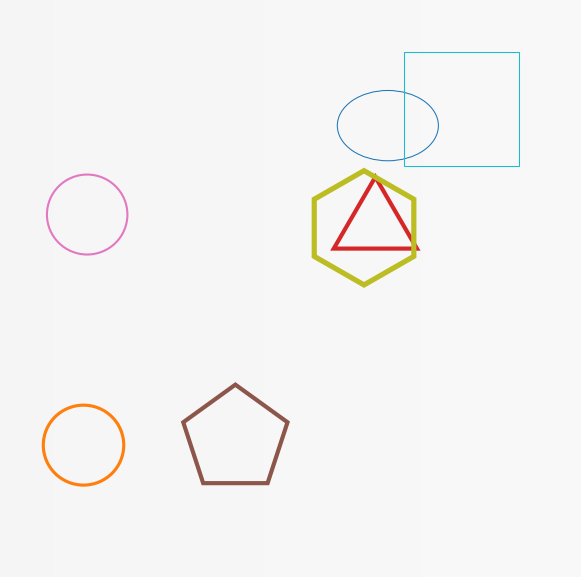[{"shape": "oval", "thickness": 0.5, "radius": 0.43, "center": [0.667, 0.782]}, {"shape": "circle", "thickness": 1.5, "radius": 0.35, "center": [0.144, 0.228]}, {"shape": "triangle", "thickness": 2, "radius": 0.41, "center": [0.646, 0.61]}, {"shape": "pentagon", "thickness": 2, "radius": 0.47, "center": [0.405, 0.239]}, {"shape": "circle", "thickness": 1, "radius": 0.35, "center": [0.15, 0.628]}, {"shape": "hexagon", "thickness": 2.5, "radius": 0.49, "center": [0.626, 0.605]}, {"shape": "square", "thickness": 0.5, "radius": 0.49, "center": [0.794, 0.811]}]